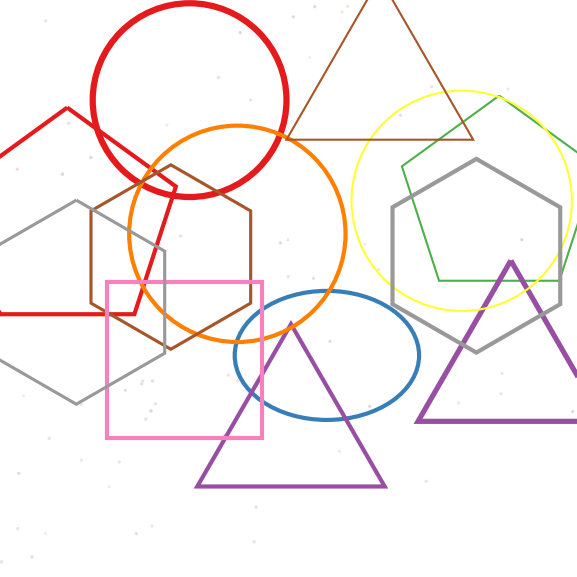[{"shape": "circle", "thickness": 3, "radius": 0.84, "center": [0.328, 0.826]}, {"shape": "pentagon", "thickness": 2, "radius": 0.99, "center": [0.116, 0.615]}, {"shape": "oval", "thickness": 2, "radius": 0.8, "center": [0.566, 0.384]}, {"shape": "pentagon", "thickness": 1, "radius": 0.89, "center": [0.864, 0.656]}, {"shape": "triangle", "thickness": 2.5, "radius": 0.93, "center": [0.885, 0.362]}, {"shape": "triangle", "thickness": 2, "radius": 0.94, "center": [0.504, 0.25]}, {"shape": "circle", "thickness": 2, "radius": 0.94, "center": [0.411, 0.594]}, {"shape": "circle", "thickness": 1, "radius": 0.95, "center": [0.799, 0.651]}, {"shape": "hexagon", "thickness": 1.5, "radius": 0.8, "center": [0.296, 0.554]}, {"shape": "triangle", "thickness": 1, "radius": 0.93, "center": [0.658, 0.851]}, {"shape": "square", "thickness": 2, "radius": 0.67, "center": [0.319, 0.376]}, {"shape": "hexagon", "thickness": 1.5, "radius": 0.88, "center": [0.132, 0.476]}, {"shape": "hexagon", "thickness": 2, "radius": 0.84, "center": [0.825, 0.556]}]